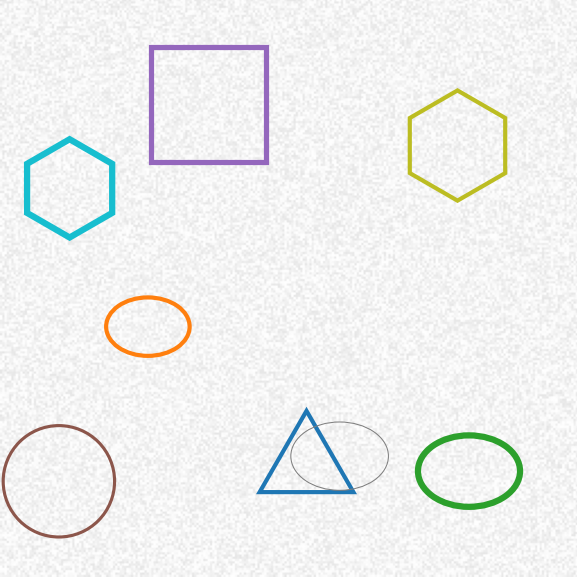[{"shape": "triangle", "thickness": 2, "radius": 0.47, "center": [0.531, 0.194]}, {"shape": "oval", "thickness": 2, "radius": 0.36, "center": [0.256, 0.434]}, {"shape": "oval", "thickness": 3, "radius": 0.44, "center": [0.812, 0.183]}, {"shape": "square", "thickness": 2.5, "radius": 0.5, "center": [0.362, 0.818]}, {"shape": "circle", "thickness": 1.5, "radius": 0.48, "center": [0.102, 0.166]}, {"shape": "oval", "thickness": 0.5, "radius": 0.42, "center": [0.588, 0.209]}, {"shape": "hexagon", "thickness": 2, "radius": 0.48, "center": [0.792, 0.747]}, {"shape": "hexagon", "thickness": 3, "radius": 0.43, "center": [0.121, 0.673]}]